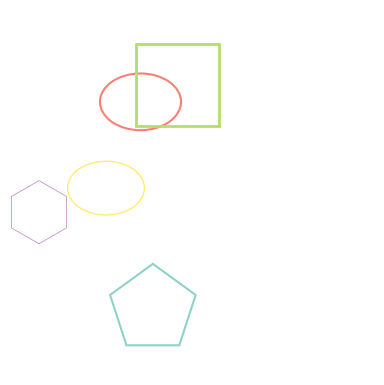[{"shape": "pentagon", "thickness": 1.5, "radius": 0.58, "center": [0.397, 0.198]}, {"shape": "oval", "thickness": 1.5, "radius": 0.53, "center": [0.365, 0.735]}, {"shape": "square", "thickness": 2, "radius": 0.54, "center": [0.46, 0.779]}, {"shape": "hexagon", "thickness": 0.5, "radius": 0.41, "center": [0.101, 0.449]}, {"shape": "oval", "thickness": 1, "radius": 0.5, "center": [0.275, 0.511]}]